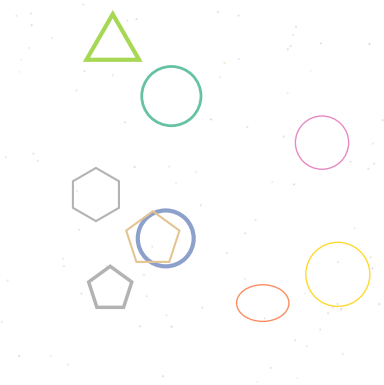[{"shape": "circle", "thickness": 2, "radius": 0.38, "center": [0.445, 0.75]}, {"shape": "oval", "thickness": 1, "radius": 0.34, "center": [0.682, 0.213]}, {"shape": "circle", "thickness": 3, "radius": 0.36, "center": [0.43, 0.381]}, {"shape": "circle", "thickness": 1, "radius": 0.35, "center": [0.836, 0.629]}, {"shape": "triangle", "thickness": 3, "radius": 0.4, "center": [0.293, 0.884]}, {"shape": "circle", "thickness": 1, "radius": 0.42, "center": [0.878, 0.287]}, {"shape": "pentagon", "thickness": 1.5, "radius": 0.36, "center": [0.397, 0.379]}, {"shape": "hexagon", "thickness": 1.5, "radius": 0.35, "center": [0.249, 0.495]}, {"shape": "pentagon", "thickness": 2.5, "radius": 0.29, "center": [0.286, 0.249]}]